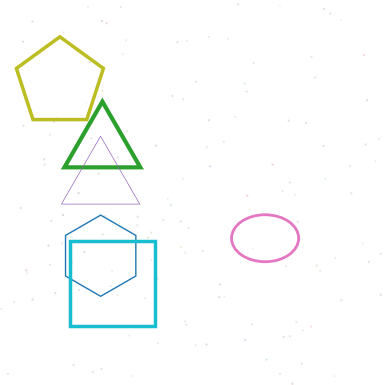[{"shape": "hexagon", "thickness": 1, "radius": 0.53, "center": [0.262, 0.336]}, {"shape": "triangle", "thickness": 3, "radius": 0.57, "center": [0.266, 0.622]}, {"shape": "triangle", "thickness": 0.5, "radius": 0.59, "center": [0.261, 0.529]}, {"shape": "oval", "thickness": 2, "radius": 0.44, "center": [0.689, 0.381]}, {"shape": "pentagon", "thickness": 2.5, "radius": 0.59, "center": [0.156, 0.786]}, {"shape": "square", "thickness": 2.5, "radius": 0.55, "center": [0.291, 0.263]}]